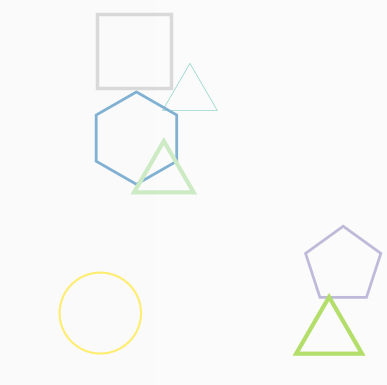[{"shape": "triangle", "thickness": 0.5, "radius": 0.41, "center": [0.49, 0.754]}, {"shape": "pentagon", "thickness": 2, "radius": 0.51, "center": [0.886, 0.31]}, {"shape": "hexagon", "thickness": 2, "radius": 0.6, "center": [0.352, 0.641]}, {"shape": "triangle", "thickness": 3, "radius": 0.49, "center": [0.849, 0.13]}, {"shape": "square", "thickness": 2.5, "radius": 0.48, "center": [0.346, 0.867]}, {"shape": "triangle", "thickness": 3, "radius": 0.44, "center": [0.423, 0.545]}, {"shape": "circle", "thickness": 1.5, "radius": 0.53, "center": [0.259, 0.187]}]